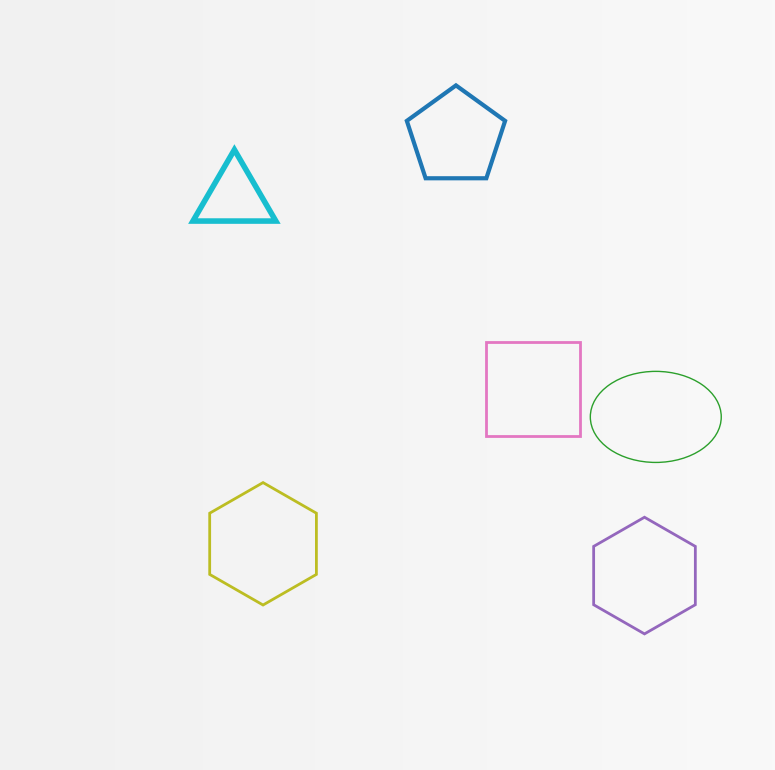[{"shape": "pentagon", "thickness": 1.5, "radius": 0.33, "center": [0.588, 0.822]}, {"shape": "oval", "thickness": 0.5, "radius": 0.42, "center": [0.846, 0.459]}, {"shape": "hexagon", "thickness": 1, "radius": 0.38, "center": [0.832, 0.253]}, {"shape": "square", "thickness": 1, "radius": 0.3, "center": [0.688, 0.494]}, {"shape": "hexagon", "thickness": 1, "radius": 0.4, "center": [0.339, 0.294]}, {"shape": "triangle", "thickness": 2, "radius": 0.31, "center": [0.302, 0.744]}]